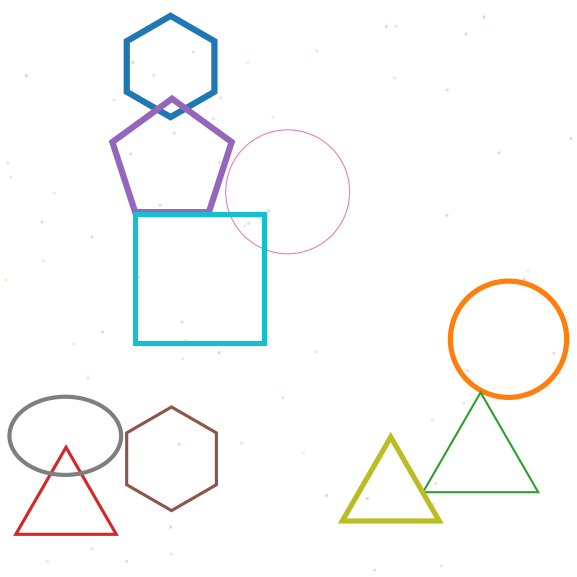[{"shape": "hexagon", "thickness": 3, "radius": 0.44, "center": [0.295, 0.884]}, {"shape": "circle", "thickness": 2.5, "radius": 0.5, "center": [0.881, 0.412]}, {"shape": "triangle", "thickness": 1, "radius": 0.58, "center": [0.832, 0.204]}, {"shape": "triangle", "thickness": 1.5, "radius": 0.5, "center": [0.114, 0.124]}, {"shape": "pentagon", "thickness": 3, "radius": 0.54, "center": [0.298, 0.72]}, {"shape": "hexagon", "thickness": 1.5, "radius": 0.45, "center": [0.297, 0.205]}, {"shape": "circle", "thickness": 0.5, "radius": 0.54, "center": [0.498, 0.667]}, {"shape": "oval", "thickness": 2, "radius": 0.48, "center": [0.113, 0.244]}, {"shape": "triangle", "thickness": 2.5, "radius": 0.48, "center": [0.677, 0.145]}, {"shape": "square", "thickness": 2.5, "radius": 0.56, "center": [0.346, 0.517]}]